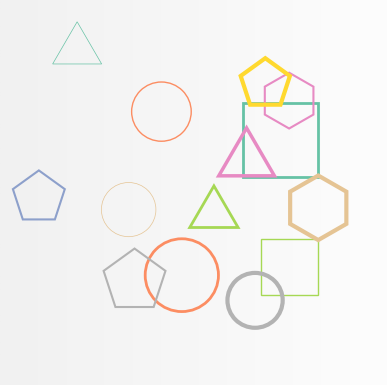[{"shape": "square", "thickness": 2, "radius": 0.48, "center": [0.724, 0.636]}, {"shape": "triangle", "thickness": 0.5, "radius": 0.37, "center": [0.199, 0.87]}, {"shape": "circle", "thickness": 2, "radius": 0.47, "center": [0.469, 0.285]}, {"shape": "circle", "thickness": 1, "radius": 0.38, "center": [0.417, 0.71]}, {"shape": "pentagon", "thickness": 1.5, "radius": 0.35, "center": [0.1, 0.487]}, {"shape": "hexagon", "thickness": 1.5, "radius": 0.36, "center": [0.746, 0.739]}, {"shape": "triangle", "thickness": 2.5, "radius": 0.41, "center": [0.636, 0.585]}, {"shape": "triangle", "thickness": 2, "radius": 0.36, "center": [0.552, 0.445]}, {"shape": "square", "thickness": 1, "radius": 0.37, "center": [0.746, 0.306]}, {"shape": "pentagon", "thickness": 3, "radius": 0.33, "center": [0.685, 0.782]}, {"shape": "hexagon", "thickness": 3, "radius": 0.42, "center": [0.821, 0.46]}, {"shape": "circle", "thickness": 0.5, "radius": 0.35, "center": [0.332, 0.456]}, {"shape": "circle", "thickness": 3, "radius": 0.36, "center": [0.658, 0.22]}, {"shape": "pentagon", "thickness": 1.5, "radius": 0.42, "center": [0.347, 0.27]}]